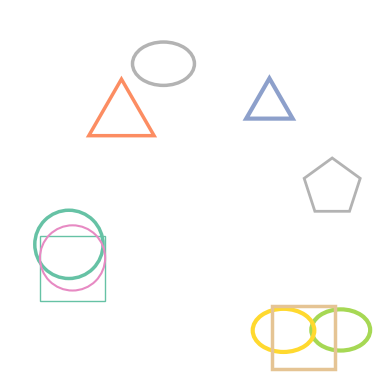[{"shape": "circle", "thickness": 2.5, "radius": 0.44, "center": [0.179, 0.365]}, {"shape": "square", "thickness": 1, "radius": 0.42, "center": [0.188, 0.302]}, {"shape": "triangle", "thickness": 2.5, "radius": 0.49, "center": [0.315, 0.697]}, {"shape": "triangle", "thickness": 3, "radius": 0.35, "center": [0.7, 0.727]}, {"shape": "circle", "thickness": 1.5, "radius": 0.42, "center": [0.188, 0.33]}, {"shape": "oval", "thickness": 3, "radius": 0.38, "center": [0.885, 0.143]}, {"shape": "oval", "thickness": 3, "radius": 0.4, "center": [0.736, 0.142]}, {"shape": "square", "thickness": 2.5, "radius": 0.41, "center": [0.789, 0.124]}, {"shape": "pentagon", "thickness": 2, "radius": 0.38, "center": [0.863, 0.513]}, {"shape": "oval", "thickness": 2.5, "radius": 0.4, "center": [0.425, 0.835]}]